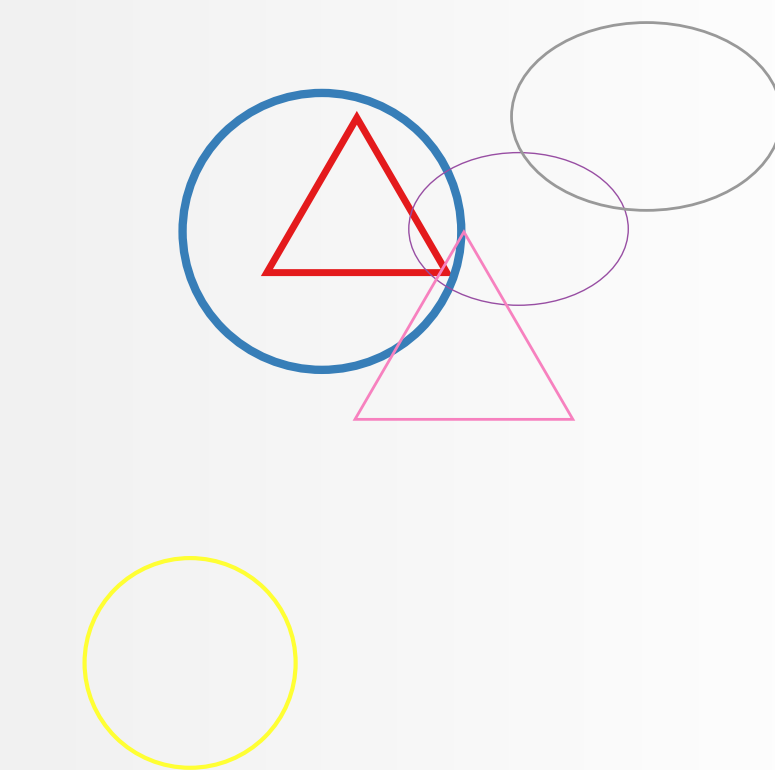[{"shape": "triangle", "thickness": 2.5, "radius": 0.67, "center": [0.46, 0.713]}, {"shape": "circle", "thickness": 3, "radius": 0.9, "center": [0.415, 0.699]}, {"shape": "oval", "thickness": 0.5, "radius": 0.71, "center": [0.669, 0.703]}, {"shape": "circle", "thickness": 1.5, "radius": 0.68, "center": [0.245, 0.139]}, {"shape": "triangle", "thickness": 1, "radius": 0.81, "center": [0.599, 0.537]}, {"shape": "oval", "thickness": 1, "radius": 0.87, "center": [0.834, 0.849]}]